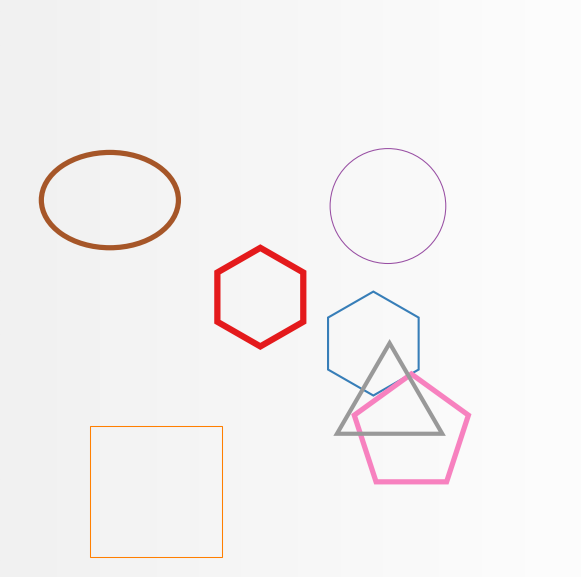[{"shape": "hexagon", "thickness": 3, "radius": 0.43, "center": [0.448, 0.485]}, {"shape": "hexagon", "thickness": 1, "radius": 0.45, "center": [0.642, 0.404]}, {"shape": "circle", "thickness": 0.5, "radius": 0.5, "center": [0.667, 0.642]}, {"shape": "square", "thickness": 0.5, "radius": 0.57, "center": [0.269, 0.148]}, {"shape": "oval", "thickness": 2.5, "radius": 0.59, "center": [0.189, 0.653]}, {"shape": "pentagon", "thickness": 2.5, "radius": 0.52, "center": [0.708, 0.248]}, {"shape": "triangle", "thickness": 2, "radius": 0.52, "center": [0.67, 0.3]}]